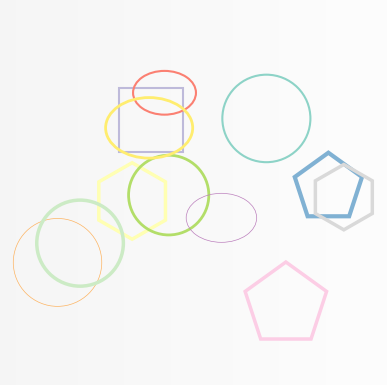[{"shape": "circle", "thickness": 1.5, "radius": 0.57, "center": [0.687, 0.692]}, {"shape": "hexagon", "thickness": 2.5, "radius": 0.5, "center": [0.341, 0.478]}, {"shape": "square", "thickness": 1.5, "radius": 0.42, "center": [0.389, 0.689]}, {"shape": "oval", "thickness": 1.5, "radius": 0.41, "center": [0.425, 0.759]}, {"shape": "pentagon", "thickness": 3, "radius": 0.46, "center": [0.847, 0.512]}, {"shape": "circle", "thickness": 0.5, "radius": 0.57, "center": [0.148, 0.318]}, {"shape": "circle", "thickness": 2, "radius": 0.52, "center": [0.435, 0.493]}, {"shape": "pentagon", "thickness": 2.5, "radius": 0.55, "center": [0.738, 0.209]}, {"shape": "hexagon", "thickness": 2.5, "radius": 0.42, "center": [0.887, 0.488]}, {"shape": "oval", "thickness": 0.5, "radius": 0.45, "center": [0.571, 0.434]}, {"shape": "circle", "thickness": 2.5, "radius": 0.56, "center": [0.207, 0.368]}, {"shape": "oval", "thickness": 2, "radius": 0.56, "center": [0.385, 0.668]}]